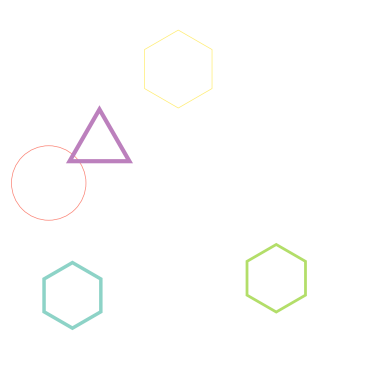[{"shape": "hexagon", "thickness": 2.5, "radius": 0.43, "center": [0.188, 0.233]}, {"shape": "circle", "thickness": 0.5, "radius": 0.48, "center": [0.127, 0.525]}, {"shape": "hexagon", "thickness": 2, "radius": 0.44, "center": [0.718, 0.277]}, {"shape": "triangle", "thickness": 3, "radius": 0.45, "center": [0.258, 0.626]}, {"shape": "hexagon", "thickness": 0.5, "radius": 0.51, "center": [0.463, 0.821]}]